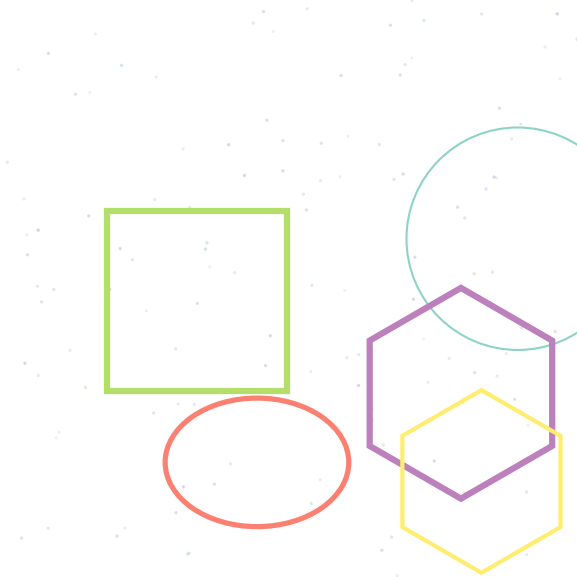[{"shape": "circle", "thickness": 1, "radius": 0.96, "center": [0.896, 0.586]}, {"shape": "oval", "thickness": 2.5, "radius": 0.79, "center": [0.445, 0.198]}, {"shape": "square", "thickness": 3, "radius": 0.78, "center": [0.341, 0.478]}, {"shape": "hexagon", "thickness": 3, "radius": 0.91, "center": [0.798, 0.318]}, {"shape": "hexagon", "thickness": 2, "radius": 0.79, "center": [0.834, 0.165]}]